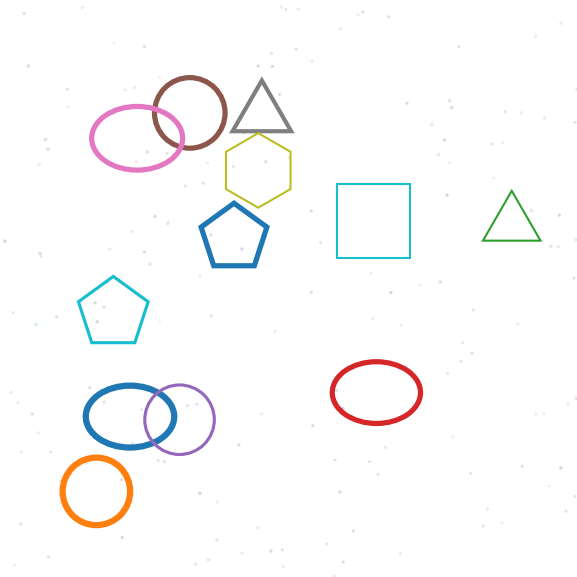[{"shape": "pentagon", "thickness": 2.5, "radius": 0.3, "center": [0.405, 0.587]}, {"shape": "oval", "thickness": 3, "radius": 0.38, "center": [0.225, 0.278]}, {"shape": "circle", "thickness": 3, "radius": 0.29, "center": [0.167, 0.148]}, {"shape": "triangle", "thickness": 1, "radius": 0.29, "center": [0.886, 0.611]}, {"shape": "oval", "thickness": 2.5, "radius": 0.38, "center": [0.652, 0.319]}, {"shape": "circle", "thickness": 1.5, "radius": 0.3, "center": [0.311, 0.272]}, {"shape": "circle", "thickness": 2.5, "radius": 0.31, "center": [0.329, 0.804]}, {"shape": "oval", "thickness": 2.5, "radius": 0.39, "center": [0.238, 0.76]}, {"shape": "triangle", "thickness": 2, "radius": 0.29, "center": [0.453, 0.801]}, {"shape": "hexagon", "thickness": 1, "radius": 0.32, "center": [0.447, 0.704]}, {"shape": "square", "thickness": 1, "radius": 0.32, "center": [0.647, 0.616]}, {"shape": "pentagon", "thickness": 1.5, "radius": 0.32, "center": [0.196, 0.457]}]